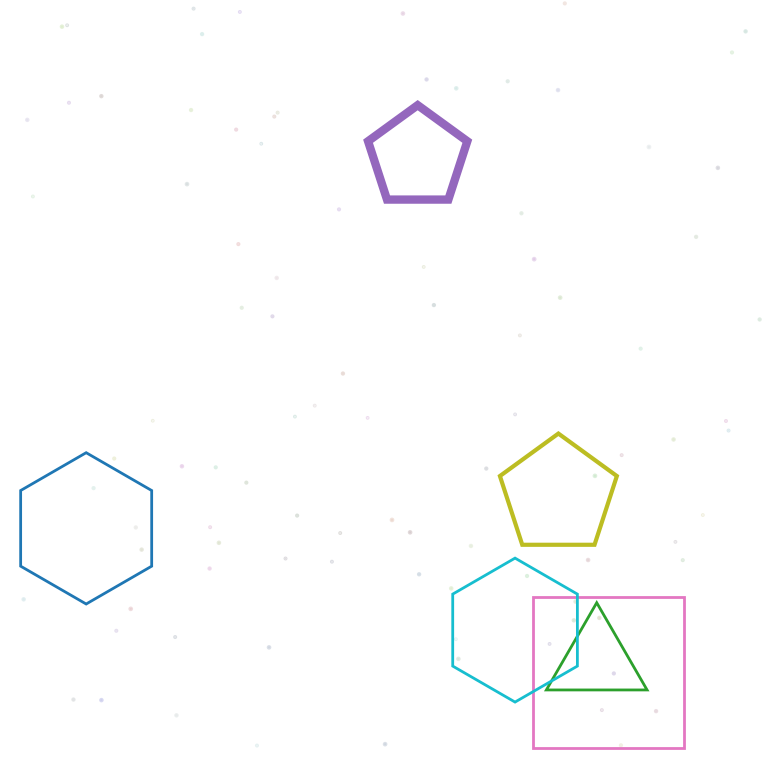[{"shape": "hexagon", "thickness": 1, "radius": 0.49, "center": [0.112, 0.314]}, {"shape": "triangle", "thickness": 1, "radius": 0.38, "center": [0.775, 0.142]}, {"shape": "pentagon", "thickness": 3, "radius": 0.34, "center": [0.542, 0.796]}, {"shape": "square", "thickness": 1, "radius": 0.49, "center": [0.791, 0.126]}, {"shape": "pentagon", "thickness": 1.5, "radius": 0.4, "center": [0.725, 0.357]}, {"shape": "hexagon", "thickness": 1, "radius": 0.47, "center": [0.669, 0.182]}]